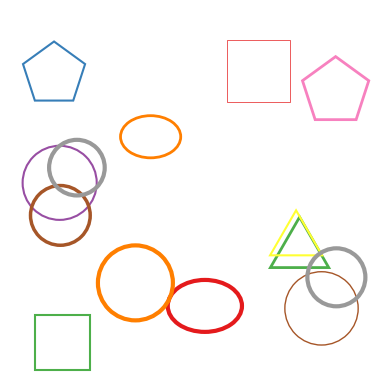[{"shape": "oval", "thickness": 3, "radius": 0.48, "center": [0.532, 0.205]}, {"shape": "square", "thickness": 0.5, "radius": 0.41, "center": [0.671, 0.815]}, {"shape": "pentagon", "thickness": 1.5, "radius": 0.42, "center": [0.14, 0.807]}, {"shape": "triangle", "thickness": 2, "radius": 0.44, "center": [0.778, 0.349]}, {"shape": "square", "thickness": 1.5, "radius": 0.36, "center": [0.162, 0.111]}, {"shape": "circle", "thickness": 1.5, "radius": 0.48, "center": [0.155, 0.525]}, {"shape": "oval", "thickness": 2, "radius": 0.39, "center": [0.391, 0.645]}, {"shape": "circle", "thickness": 3, "radius": 0.49, "center": [0.352, 0.265]}, {"shape": "triangle", "thickness": 1.5, "radius": 0.39, "center": [0.769, 0.376]}, {"shape": "circle", "thickness": 1, "radius": 0.48, "center": [0.835, 0.199]}, {"shape": "circle", "thickness": 2.5, "radius": 0.39, "center": [0.157, 0.441]}, {"shape": "pentagon", "thickness": 2, "radius": 0.45, "center": [0.872, 0.762]}, {"shape": "circle", "thickness": 3, "radius": 0.36, "center": [0.2, 0.565]}, {"shape": "circle", "thickness": 3, "radius": 0.38, "center": [0.874, 0.28]}]